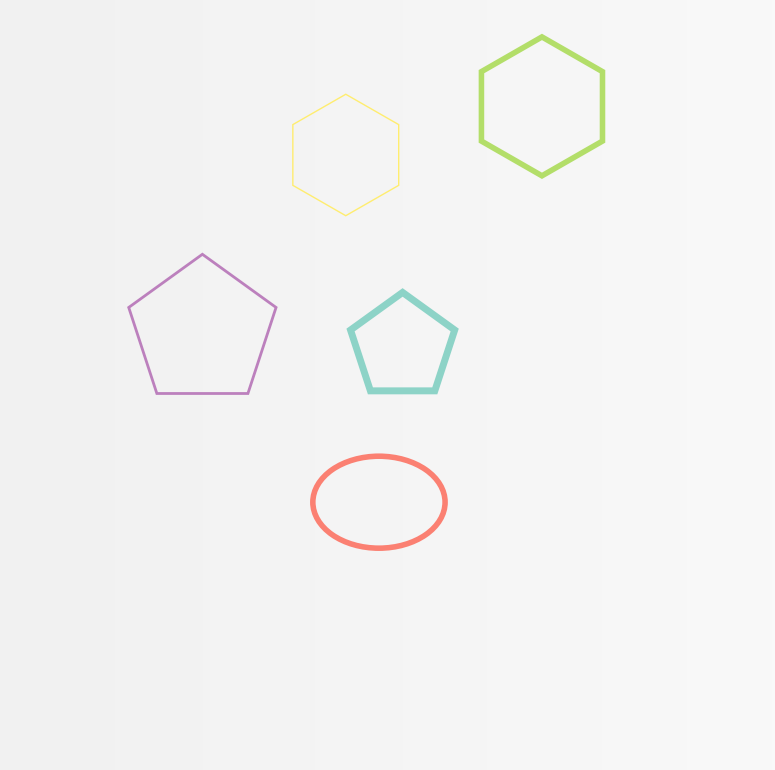[{"shape": "pentagon", "thickness": 2.5, "radius": 0.35, "center": [0.52, 0.55]}, {"shape": "oval", "thickness": 2, "radius": 0.43, "center": [0.489, 0.348]}, {"shape": "hexagon", "thickness": 2, "radius": 0.45, "center": [0.699, 0.862]}, {"shape": "pentagon", "thickness": 1, "radius": 0.5, "center": [0.261, 0.57]}, {"shape": "hexagon", "thickness": 0.5, "radius": 0.39, "center": [0.446, 0.799]}]